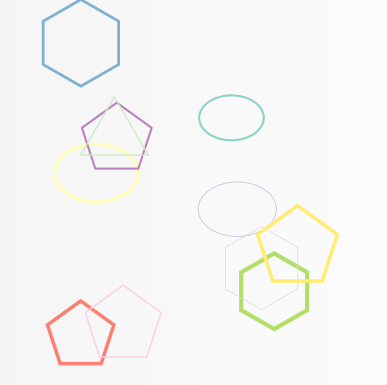[{"shape": "oval", "thickness": 1.5, "radius": 0.42, "center": [0.597, 0.694]}, {"shape": "oval", "thickness": 2, "radius": 0.54, "center": [0.248, 0.55]}, {"shape": "oval", "thickness": 0.5, "radius": 0.5, "center": [0.612, 0.457]}, {"shape": "pentagon", "thickness": 2.5, "radius": 0.45, "center": [0.208, 0.128]}, {"shape": "hexagon", "thickness": 2, "radius": 0.56, "center": [0.209, 0.889]}, {"shape": "hexagon", "thickness": 3, "radius": 0.49, "center": [0.708, 0.244]}, {"shape": "pentagon", "thickness": 1, "radius": 0.52, "center": [0.318, 0.156]}, {"shape": "hexagon", "thickness": 0.5, "radius": 0.54, "center": [0.675, 0.303]}, {"shape": "pentagon", "thickness": 1.5, "radius": 0.47, "center": [0.301, 0.639]}, {"shape": "triangle", "thickness": 1, "radius": 0.5, "center": [0.295, 0.648]}, {"shape": "pentagon", "thickness": 2.5, "radius": 0.54, "center": [0.768, 0.358]}]